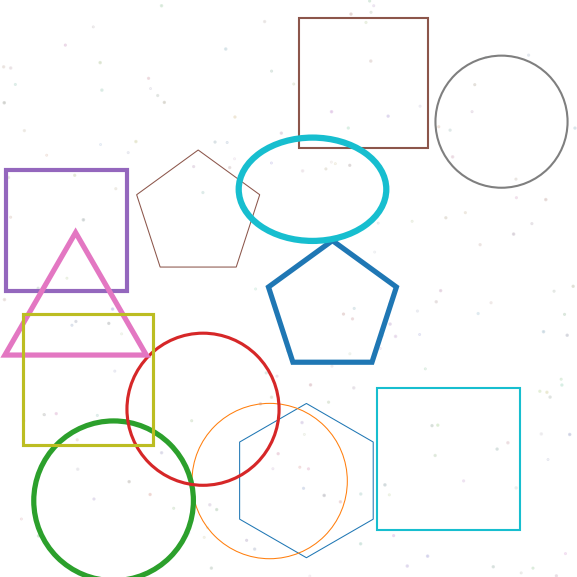[{"shape": "pentagon", "thickness": 2.5, "radius": 0.58, "center": [0.576, 0.466]}, {"shape": "hexagon", "thickness": 0.5, "radius": 0.67, "center": [0.531, 0.167]}, {"shape": "circle", "thickness": 0.5, "radius": 0.67, "center": [0.467, 0.166]}, {"shape": "circle", "thickness": 2.5, "radius": 0.69, "center": [0.197, 0.132]}, {"shape": "circle", "thickness": 1.5, "radius": 0.66, "center": [0.352, 0.29]}, {"shape": "square", "thickness": 2, "radius": 0.52, "center": [0.114, 0.599]}, {"shape": "pentagon", "thickness": 0.5, "radius": 0.56, "center": [0.343, 0.627]}, {"shape": "square", "thickness": 1, "radius": 0.56, "center": [0.63, 0.855]}, {"shape": "triangle", "thickness": 2.5, "radius": 0.71, "center": [0.131, 0.455]}, {"shape": "circle", "thickness": 1, "radius": 0.57, "center": [0.868, 0.788]}, {"shape": "square", "thickness": 1.5, "radius": 0.56, "center": [0.152, 0.342]}, {"shape": "oval", "thickness": 3, "radius": 0.64, "center": [0.541, 0.671]}, {"shape": "square", "thickness": 1, "radius": 0.62, "center": [0.777, 0.205]}]